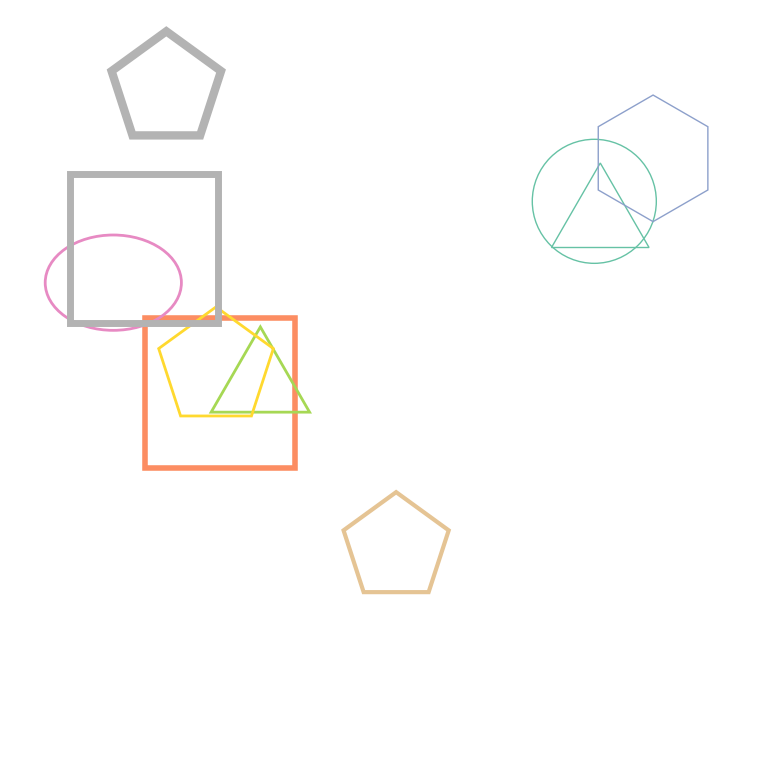[{"shape": "circle", "thickness": 0.5, "radius": 0.4, "center": [0.772, 0.739]}, {"shape": "triangle", "thickness": 0.5, "radius": 0.37, "center": [0.78, 0.715]}, {"shape": "square", "thickness": 2, "radius": 0.49, "center": [0.286, 0.489]}, {"shape": "hexagon", "thickness": 0.5, "radius": 0.41, "center": [0.848, 0.794]}, {"shape": "oval", "thickness": 1, "radius": 0.44, "center": [0.147, 0.633]}, {"shape": "triangle", "thickness": 1, "radius": 0.37, "center": [0.338, 0.502]}, {"shape": "pentagon", "thickness": 1, "radius": 0.39, "center": [0.281, 0.523]}, {"shape": "pentagon", "thickness": 1.5, "radius": 0.36, "center": [0.514, 0.289]}, {"shape": "square", "thickness": 2.5, "radius": 0.48, "center": [0.187, 0.677]}, {"shape": "pentagon", "thickness": 3, "radius": 0.37, "center": [0.216, 0.885]}]